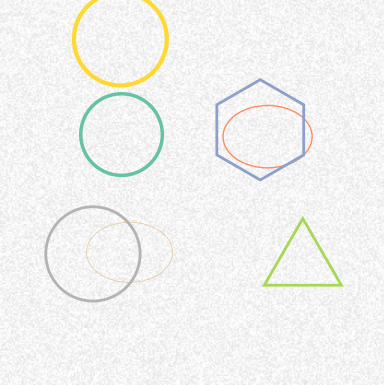[{"shape": "circle", "thickness": 2.5, "radius": 0.53, "center": [0.316, 0.65]}, {"shape": "oval", "thickness": 1, "radius": 0.58, "center": [0.695, 0.645]}, {"shape": "hexagon", "thickness": 2, "radius": 0.65, "center": [0.676, 0.663]}, {"shape": "triangle", "thickness": 2, "radius": 0.58, "center": [0.787, 0.317]}, {"shape": "circle", "thickness": 3, "radius": 0.6, "center": [0.313, 0.899]}, {"shape": "oval", "thickness": 0.5, "radius": 0.56, "center": [0.336, 0.345]}, {"shape": "circle", "thickness": 2, "radius": 0.61, "center": [0.241, 0.34]}]